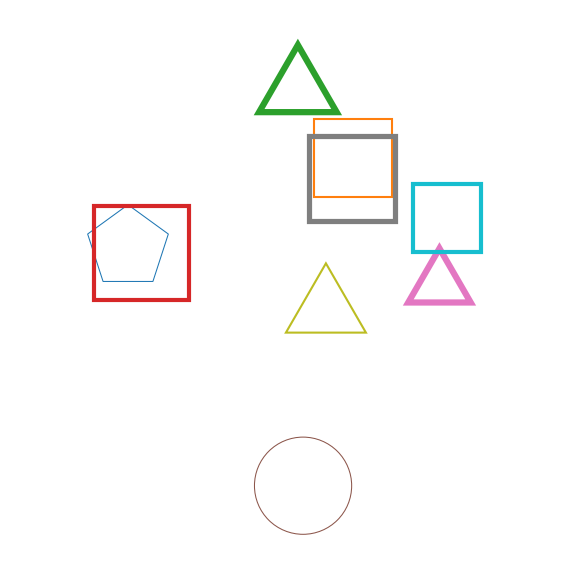[{"shape": "pentagon", "thickness": 0.5, "radius": 0.37, "center": [0.222, 0.571]}, {"shape": "square", "thickness": 1, "radius": 0.34, "center": [0.611, 0.726]}, {"shape": "triangle", "thickness": 3, "radius": 0.39, "center": [0.516, 0.844]}, {"shape": "square", "thickness": 2, "radius": 0.41, "center": [0.245, 0.561]}, {"shape": "circle", "thickness": 0.5, "radius": 0.42, "center": [0.525, 0.158]}, {"shape": "triangle", "thickness": 3, "radius": 0.31, "center": [0.761, 0.507]}, {"shape": "square", "thickness": 2.5, "radius": 0.37, "center": [0.61, 0.69]}, {"shape": "triangle", "thickness": 1, "radius": 0.4, "center": [0.564, 0.463]}, {"shape": "square", "thickness": 2, "radius": 0.3, "center": [0.774, 0.621]}]